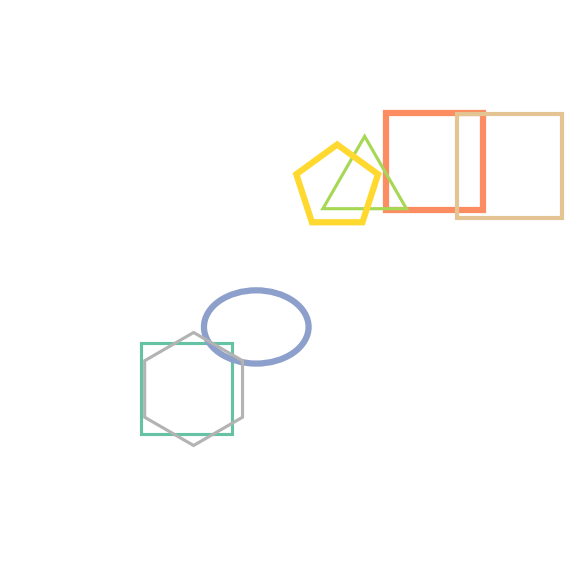[{"shape": "square", "thickness": 1.5, "radius": 0.4, "center": [0.323, 0.326]}, {"shape": "square", "thickness": 3, "radius": 0.42, "center": [0.752, 0.72]}, {"shape": "oval", "thickness": 3, "radius": 0.45, "center": [0.444, 0.433]}, {"shape": "triangle", "thickness": 1.5, "radius": 0.42, "center": [0.631, 0.68]}, {"shape": "pentagon", "thickness": 3, "radius": 0.37, "center": [0.584, 0.674]}, {"shape": "square", "thickness": 2, "radius": 0.45, "center": [0.883, 0.712]}, {"shape": "hexagon", "thickness": 1.5, "radius": 0.49, "center": [0.335, 0.326]}]